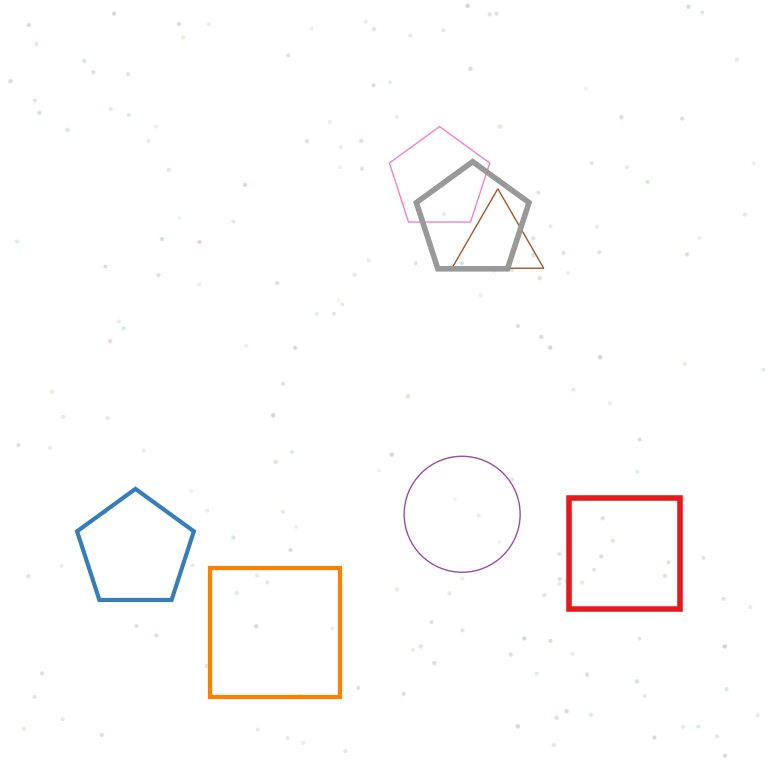[{"shape": "square", "thickness": 2, "radius": 0.36, "center": [0.811, 0.281]}, {"shape": "pentagon", "thickness": 1.5, "radius": 0.4, "center": [0.176, 0.285]}, {"shape": "circle", "thickness": 0.5, "radius": 0.38, "center": [0.6, 0.332]}, {"shape": "square", "thickness": 1.5, "radius": 0.42, "center": [0.357, 0.179]}, {"shape": "triangle", "thickness": 0.5, "radius": 0.34, "center": [0.647, 0.686]}, {"shape": "pentagon", "thickness": 0.5, "radius": 0.34, "center": [0.571, 0.767]}, {"shape": "pentagon", "thickness": 2, "radius": 0.38, "center": [0.614, 0.713]}]